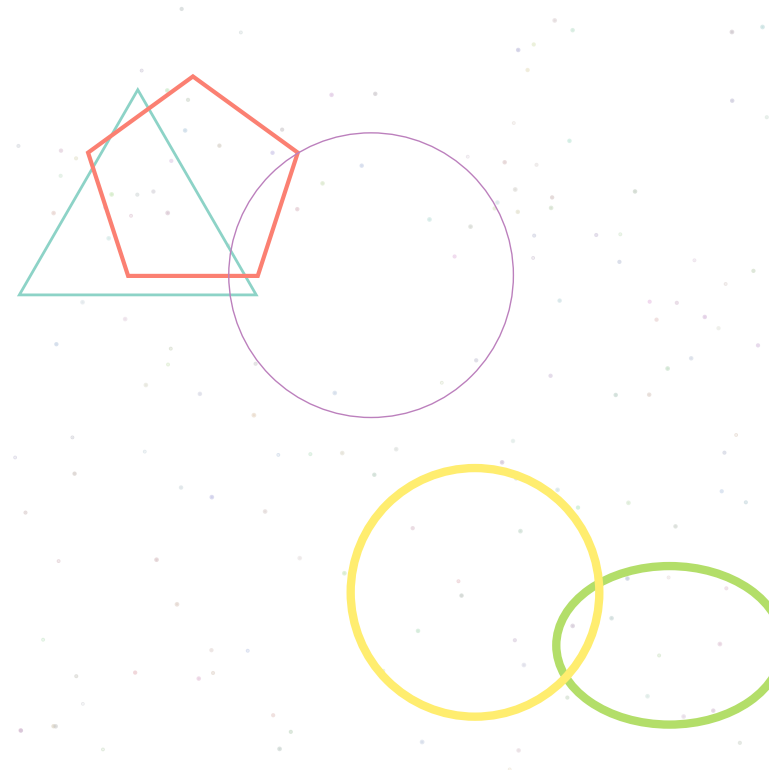[{"shape": "triangle", "thickness": 1, "radius": 0.89, "center": [0.179, 0.706]}, {"shape": "pentagon", "thickness": 1.5, "radius": 0.72, "center": [0.251, 0.758]}, {"shape": "oval", "thickness": 3, "radius": 0.74, "center": [0.87, 0.162]}, {"shape": "circle", "thickness": 0.5, "radius": 0.92, "center": [0.482, 0.643]}, {"shape": "circle", "thickness": 3, "radius": 0.81, "center": [0.617, 0.231]}]